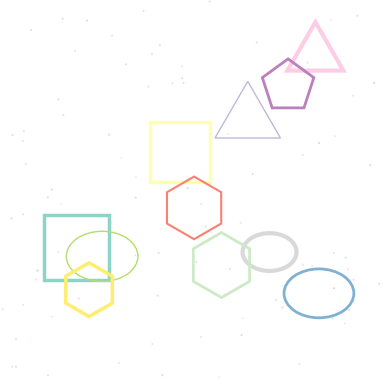[{"shape": "square", "thickness": 2.5, "radius": 0.42, "center": [0.199, 0.358]}, {"shape": "square", "thickness": 2.5, "radius": 0.39, "center": [0.468, 0.605]}, {"shape": "triangle", "thickness": 1, "radius": 0.49, "center": [0.643, 0.691]}, {"shape": "hexagon", "thickness": 1.5, "radius": 0.41, "center": [0.504, 0.46]}, {"shape": "oval", "thickness": 2, "radius": 0.45, "center": [0.828, 0.238]}, {"shape": "oval", "thickness": 1, "radius": 0.46, "center": [0.265, 0.334]}, {"shape": "triangle", "thickness": 3, "radius": 0.42, "center": [0.819, 0.859]}, {"shape": "oval", "thickness": 3, "radius": 0.35, "center": [0.7, 0.345]}, {"shape": "pentagon", "thickness": 2, "radius": 0.35, "center": [0.748, 0.777]}, {"shape": "hexagon", "thickness": 2, "radius": 0.42, "center": [0.575, 0.312]}, {"shape": "hexagon", "thickness": 2.5, "radius": 0.35, "center": [0.231, 0.248]}]